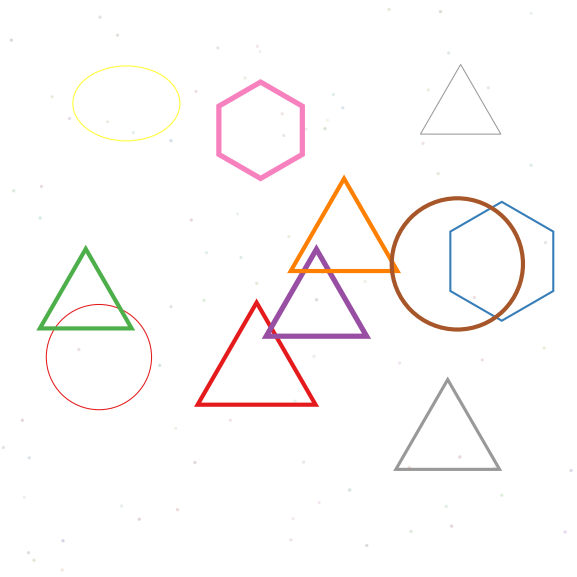[{"shape": "circle", "thickness": 0.5, "radius": 0.46, "center": [0.171, 0.381]}, {"shape": "triangle", "thickness": 2, "radius": 0.59, "center": [0.444, 0.357]}, {"shape": "hexagon", "thickness": 1, "radius": 0.51, "center": [0.869, 0.547]}, {"shape": "triangle", "thickness": 2, "radius": 0.46, "center": [0.148, 0.476]}, {"shape": "triangle", "thickness": 2.5, "radius": 0.5, "center": [0.548, 0.467]}, {"shape": "triangle", "thickness": 2, "radius": 0.53, "center": [0.596, 0.583]}, {"shape": "oval", "thickness": 0.5, "radius": 0.46, "center": [0.219, 0.82]}, {"shape": "circle", "thickness": 2, "radius": 0.57, "center": [0.792, 0.542]}, {"shape": "hexagon", "thickness": 2.5, "radius": 0.42, "center": [0.451, 0.774]}, {"shape": "triangle", "thickness": 1.5, "radius": 0.52, "center": [0.775, 0.238]}, {"shape": "triangle", "thickness": 0.5, "radius": 0.4, "center": [0.798, 0.807]}]